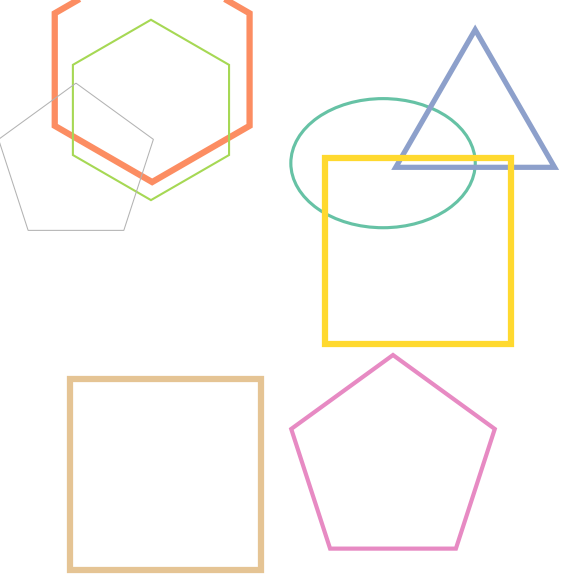[{"shape": "oval", "thickness": 1.5, "radius": 0.8, "center": [0.663, 0.717]}, {"shape": "hexagon", "thickness": 3, "radius": 0.97, "center": [0.263, 0.879]}, {"shape": "triangle", "thickness": 2.5, "radius": 0.79, "center": [0.823, 0.789]}, {"shape": "pentagon", "thickness": 2, "radius": 0.93, "center": [0.681, 0.199]}, {"shape": "hexagon", "thickness": 1, "radius": 0.78, "center": [0.261, 0.809]}, {"shape": "square", "thickness": 3, "radius": 0.81, "center": [0.724, 0.564]}, {"shape": "square", "thickness": 3, "radius": 0.82, "center": [0.287, 0.178]}, {"shape": "pentagon", "thickness": 0.5, "radius": 0.7, "center": [0.132, 0.714]}]